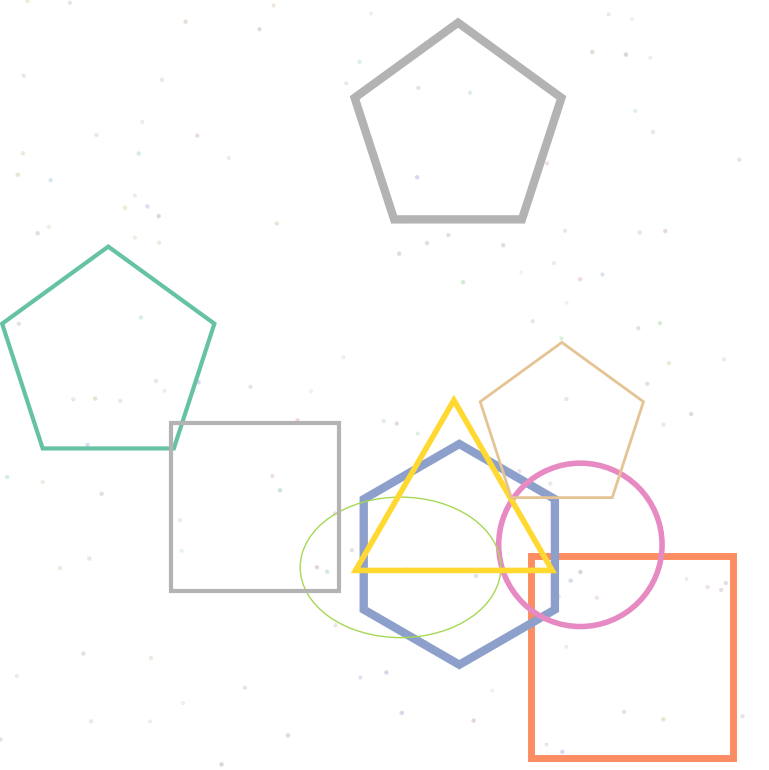[{"shape": "pentagon", "thickness": 1.5, "radius": 0.72, "center": [0.141, 0.535]}, {"shape": "square", "thickness": 2.5, "radius": 0.65, "center": [0.821, 0.147]}, {"shape": "hexagon", "thickness": 3, "radius": 0.72, "center": [0.597, 0.28]}, {"shape": "circle", "thickness": 2, "radius": 0.53, "center": [0.754, 0.292]}, {"shape": "oval", "thickness": 0.5, "radius": 0.65, "center": [0.52, 0.263]}, {"shape": "triangle", "thickness": 2, "radius": 0.74, "center": [0.589, 0.333]}, {"shape": "pentagon", "thickness": 1, "radius": 0.56, "center": [0.73, 0.444]}, {"shape": "square", "thickness": 1.5, "radius": 0.55, "center": [0.331, 0.341]}, {"shape": "pentagon", "thickness": 3, "radius": 0.71, "center": [0.595, 0.829]}]